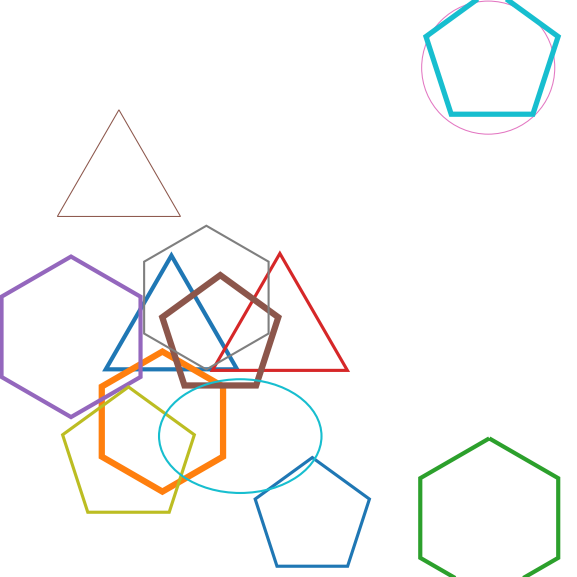[{"shape": "triangle", "thickness": 2, "radius": 0.66, "center": [0.297, 0.425]}, {"shape": "pentagon", "thickness": 1.5, "radius": 0.52, "center": [0.541, 0.103]}, {"shape": "hexagon", "thickness": 3, "radius": 0.61, "center": [0.281, 0.269]}, {"shape": "hexagon", "thickness": 2, "radius": 0.69, "center": [0.847, 0.102]}, {"shape": "triangle", "thickness": 1.5, "radius": 0.67, "center": [0.485, 0.425]}, {"shape": "hexagon", "thickness": 2, "radius": 0.69, "center": [0.123, 0.416]}, {"shape": "pentagon", "thickness": 3, "radius": 0.53, "center": [0.381, 0.417]}, {"shape": "triangle", "thickness": 0.5, "radius": 0.62, "center": [0.206, 0.686]}, {"shape": "circle", "thickness": 0.5, "radius": 0.58, "center": [0.845, 0.882]}, {"shape": "hexagon", "thickness": 1, "radius": 0.62, "center": [0.357, 0.484]}, {"shape": "pentagon", "thickness": 1.5, "radius": 0.6, "center": [0.222, 0.209]}, {"shape": "oval", "thickness": 1, "radius": 0.7, "center": [0.416, 0.244]}, {"shape": "pentagon", "thickness": 2.5, "radius": 0.6, "center": [0.852, 0.899]}]